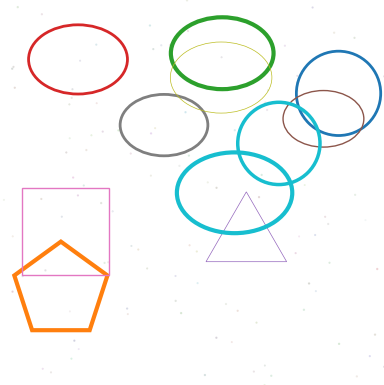[{"shape": "circle", "thickness": 2, "radius": 0.55, "center": [0.879, 0.758]}, {"shape": "pentagon", "thickness": 3, "radius": 0.64, "center": [0.158, 0.245]}, {"shape": "oval", "thickness": 3, "radius": 0.67, "center": [0.577, 0.862]}, {"shape": "oval", "thickness": 2, "radius": 0.64, "center": [0.203, 0.846]}, {"shape": "triangle", "thickness": 0.5, "radius": 0.6, "center": [0.64, 0.381]}, {"shape": "oval", "thickness": 1, "radius": 0.52, "center": [0.84, 0.691]}, {"shape": "square", "thickness": 1, "radius": 0.57, "center": [0.171, 0.399]}, {"shape": "oval", "thickness": 2, "radius": 0.57, "center": [0.426, 0.675]}, {"shape": "oval", "thickness": 0.5, "radius": 0.66, "center": [0.574, 0.799]}, {"shape": "circle", "thickness": 2.5, "radius": 0.53, "center": [0.724, 0.627]}, {"shape": "oval", "thickness": 3, "radius": 0.75, "center": [0.609, 0.499]}]